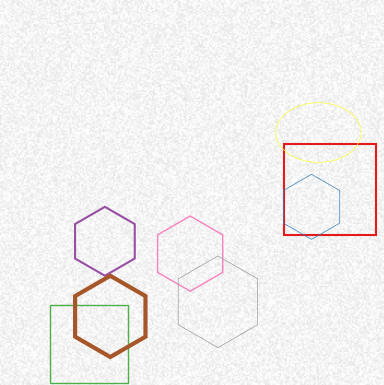[{"shape": "square", "thickness": 1.5, "radius": 0.6, "center": [0.857, 0.508]}, {"shape": "hexagon", "thickness": 0.5, "radius": 0.42, "center": [0.809, 0.463]}, {"shape": "square", "thickness": 1, "radius": 0.5, "center": [0.231, 0.106]}, {"shape": "hexagon", "thickness": 1.5, "radius": 0.45, "center": [0.272, 0.373]}, {"shape": "oval", "thickness": 0.5, "radius": 0.55, "center": [0.827, 0.656]}, {"shape": "hexagon", "thickness": 3, "radius": 0.53, "center": [0.286, 0.178]}, {"shape": "hexagon", "thickness": 1, "radius": 0.49, "center": [0.494, 0.341]}, {"shape": "hexagon", "thickness": 0.5, "radius": 0.6, "center": [0.566, 0.216]}]